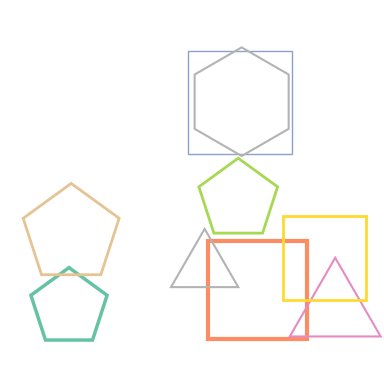[{"shape": "pentagon", "thickness": 2.5, "radius": 0.52, "center": [0.179, 0.201]}, {"shape": "square", "thickness": 3, "radius": 0.64, "center": [0.669, 0.247]}, {"shape": "square", "thickness": 1, "radius": 0.67, "center": [0.624, 0.734]}, {"shape": "triangle", "thickness": 1.5, "radius": 0.68, "center": [0.871, 0.194]}, {"shape": "pentagon", "thickness": 2, "radius": 0.54, "center": [0.619, 0.482]}, {"shape": "square", "thickness": 2, "radius": 0.54, "center": [0.842, 0.33]}, {"shape": "pentagon", "thickness": 2, "radius": 0.66, "center": [0.185, 0.392]}, {"shape": "triangle", "thickness": 1.5, "radius": 0.5, "center": [0.532, 0.305]}, {"shape": "hexagon", "thickness": 1.5, "radius": 0.71, "center": [0.628, 0.736]}]